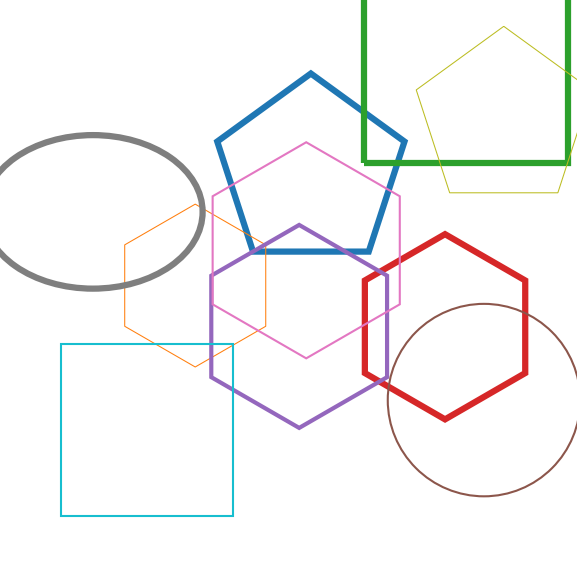[{"shape": "pentagon", "thickness": 3, "radius": 0.85, "center": [0.538, 0.701]}, {"shape": "hexagon", "thickness": 0.5, "radius": 0.7, "center": [0.338, 0.505]}, {"shape": "square", "thickness": 3, "radius": 0.88, "center": [0.806, 0.894]}, {"shape": "hexagon", "thickness": 3, "radius": 0.8, "center": [0.771, 0.433]}, {"shape": "hexagon", "thickness": 2, "radius": 0.88, "center": [0.518, 0.434]}, {"shape": "circle", "thickness": 1, "radius": 0.83, "center": [0.838, 0.306]}, {"shape": "hexagon", "thickness": 1, "radius": 0.94, "center": [0.53, 0.566]}, {"shape": "oval", "thickness": 3, "radius": 0.95, "center": [0.161, 0.632]}, {"shape": "pentagon", "thickness": 0.5, "radius": 0.8, "center": [0.872, 0.794]}, {"shape": "square", "thickness": 1, "radius": 0.74, "center": [0.255, 0.255]}]